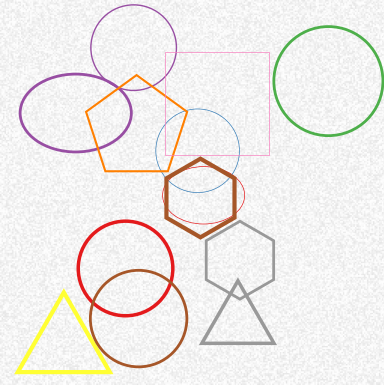[{"shape": "oval", "thickness": 0.5, "radius": 0.53, "center": [0.529, 0.493]}, {"shape": "circle", "thickness": 2.5, "radius": 0.61, "center": [0.326, 0.303]}, {"shape": "circle", "thickness": 0.5, "radius": 0.54, "center": [0.513, 0.608]}, {"shape": "circle", "thickness": 2, "radius": 0.71, "center": [0.853, 0.789]}, {"shape": "circle", "thickness": 1, "radius": 0.56, "center": [0.347, 0.876]}, {"shape": "oval", "thickness": 2, "radius": 0.72, "center": [0.197, 0.706]}, {"shape": "pentagon", "thickness": 1.5, "radius": 0.69, "center": [0.355, 0.667]}, {"shape": "triangle", "thickness": 3, "radius": 0.69, "center": [0.166, 0.103]}, {"shape": "hexagon", "thickness": 3, "radius": 0.51, "center": [0.521, 0.486]}, {"shape": "circle", "thickness": 2, "radius": 0.63, "center": [0.36, 0.172]}, {"shape": "square", "thickness": 0.5, "radius": 0.67, "center": [0.563, 0.732]}, {"shape": "hexagon", "thickness": 2, "radius": 0.51, "center": [0.623, 0.324]}, {"shape": "triangle", "thickness": 2.5, "radius": 0.54, "center": [0.618, 0.162]}]